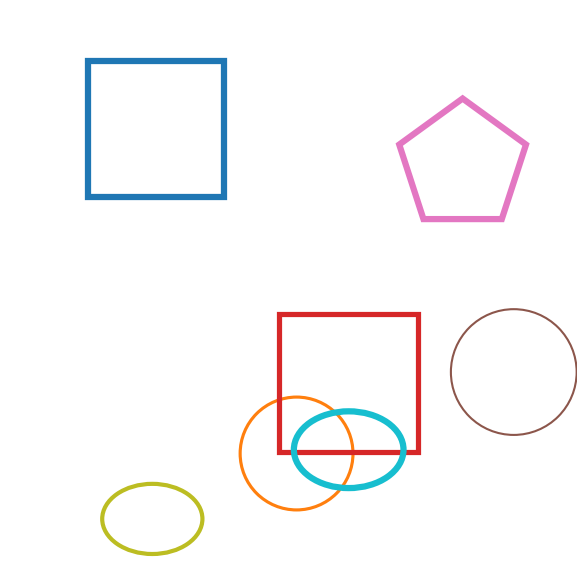[{"shape": "square", "thickness": 3, "radius": 0.59, "center": [0.27, 0.776]}, {"shape": "circle", "thickness": 1.5, "radius": 0.49, "center": [0.514, 0.214]}, {"shape": "square", "thickness": 2.5, "radius": 0.6, "center": [0.604, 0.336]}, {"shape": "circle", "thickness": 1, "radius": 0.54, "center": [0.89, 0.355]}, {"shape": "pentagon", "thickness": 3, "radius": 0.58, "center": [0.801, 0.713]}, {"shape": "oval", "thickness": 2, "radius": 0.43, "center": [0.264, 0.101]}, {"shape": "oval", "thickness": 3, "radius": 0.47, "center": [0.604, 0.22]}]